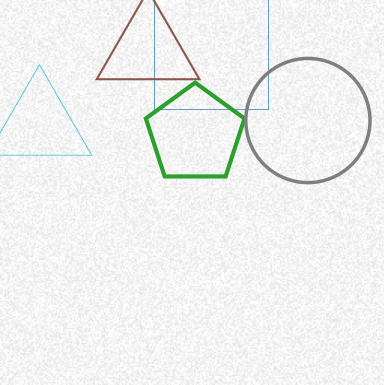[{"shape": "square", "thickness": 0.5, "radius": 0.74, "center": [0.548, 0.864]}, {"shape": "pentagon", "thickness": 3, "radius": 0.67, "center": [0.507, 0.651]}, {"shape": "triangle", "thickness": 1.5, "radius": 0.77, "center": [0.385, 0.871]}, {"shape": "circle", "thickness": 2.5, "radius": 0.81, "center": [0.8, 0.687]}, {"shape": "triangle", "thickness": 0.5, "radius": 0.78, "center": [0.102, 0.675]}]